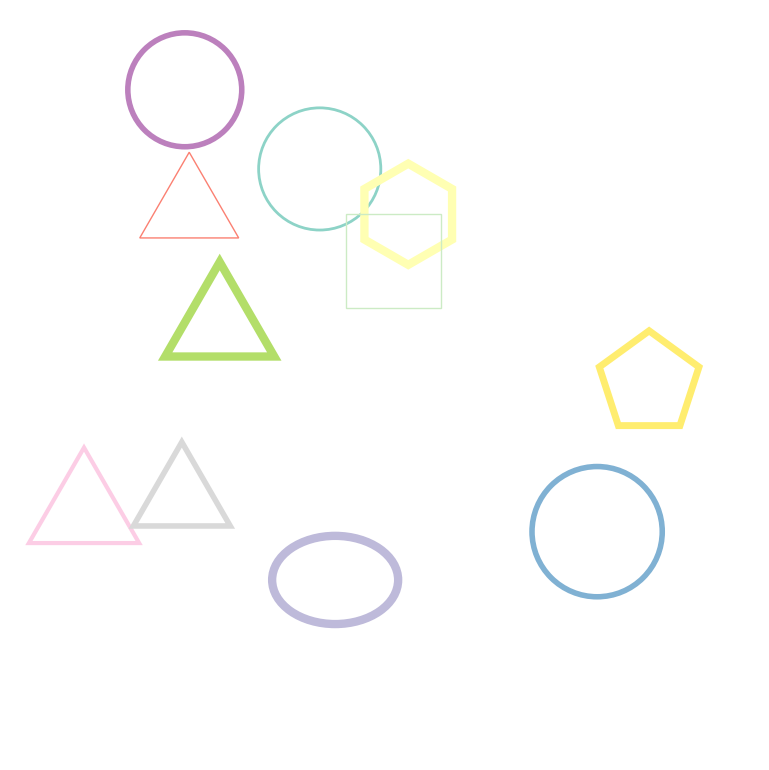[{"shape": "circle", "thickness": 1, "radius": 0.4, "center": [0.415, 0.781]}, {"shape": "hexagon", "thickness": 3, "radius": 0.33, "center": [0.53, 0.722]}, {"shape": "oval", "thickness": 3, "radius": 0.41, "center": [0.435, 0.247]}, {"shape": "triangle", "thickness": 0.5, "radius": 0.37, "center": [0.246, 0.728]}, {"shape": "circle", "thickness": 2, "radius": 0.42, "center": [0.775, 0.31]}, {"shape": "triangle", "thickness": 3, "radius": 0.41, "center": [0.285, 0.578]}, {"shape": "triangle", "thickness": 1.5, "radius": 0.41, "center": [0.109, 0.336]}, {"shape": "triangle", "thickness": 2, "radius": 0.36, "center": [0.236, 0.353]}, {"shape": "circle", "thickness": 2, "radius": 0.37, "center": [0.24, 0.883]}, {"shape": "square", "thickness": 0.5, "radius": 0.31, "center": [0.512, 0.661]}, {"shape": "pentagon", "thickness": 2.5, "radius": 0.34, "center": [0.843, 0.502]}]